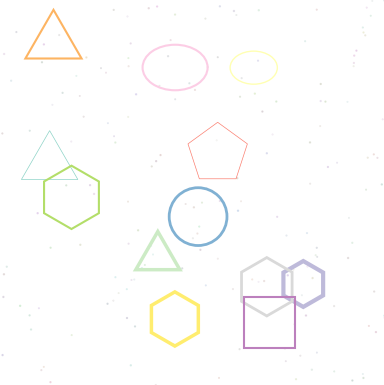[{"shape": "triangle", "thickness": 0.5, "radius": 0.42, "center": [0.129, 0.576]}, {"shape": "oval", "thickness": 1, "radius": 0.31, "center": [0.659, 0.824]}, {"shape": "hexagon", "thickness": 3, "radius": 0.3, "center": [0.788, 0.262]}, {"shape": "pentagon", "thickness": 0.5, "radius": 0.41, "center": [0.565, 0.601]}, {"shape": "circle", "thickness": 2, "radius": 0.38, "center": [0.515, 0.437]}, {"shape": "triangle", "thickness": 1.5, "radius": 0.42, "center": [0.139, 0.89]}, {"shape": "hexagon", "thickness": 1.5, "radius": 0.41, "center": [0.186, 0.487]}, {"shape": "oval", "thickness": 1.5, "radius": 0.42, "center": [0.455, 0.825]}, {"shape": "hexagon", "thickness": 2, "radius": 0.38, "center": [0.693, 0.255]}, {"shape": "square", "thickness": 1.5, "radius": 0.34, "center": [0.7, 0.162]}, {"shape": "triangle", "thickness": 2.5, "radius": 0.33, "center": [0.41, 0.333]}, {"shape": "hexagon", "thickness": 2.5, "radius": 0.35, "center": [0.454, 0.171]}]